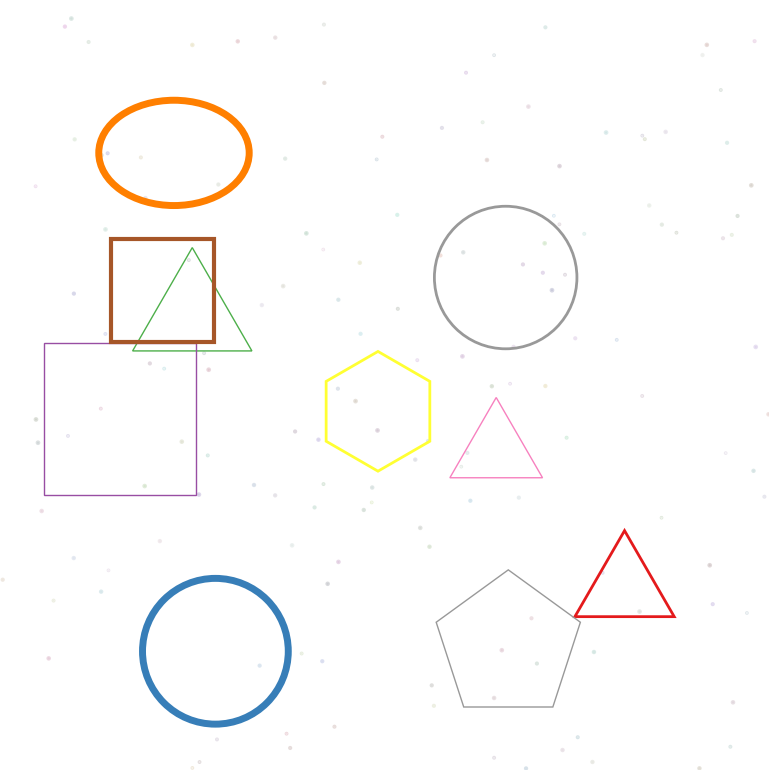[{"shape": "triangle", "thickness": 1, "radius": 0.37, "center": [0.811, 0.236]}, {"shape": "circle", "thickness": 2.5, "radius": 0.47, "center": [0.28, 0.154]}, {"shape": "triangle", "thickness": 0.5, "radius": 0.45, "center": [0.25, 0.589]}, {"shape": "square", "thickness": 0.5, "radius": 0.49, "center": [0.156, 0.456]}, {"shape": "oval", "thickness": 2.5, "radius": 0.49, "center": [0.226, 0.801]}, {"shape": "hexagon", "thickness": 1, "radius": 0.39, "center": [0.491, 0.466]}, {"shape": "square", "thickness": 1.5, "radius": 0.33, "center": [0.211, 0.623]}, {"shape": "triangle", "thickness": 0.5, "radius": 0.35, "center": [0.644, 0.414]}, {"shape": "pentagon", "thickness": 0.5, "radius": 0.49, "center": [0.66, 0.161]}, {"shape": "circle", "thickness": 1, "radius": 0.46, "center": [0.657, 0.64]}]